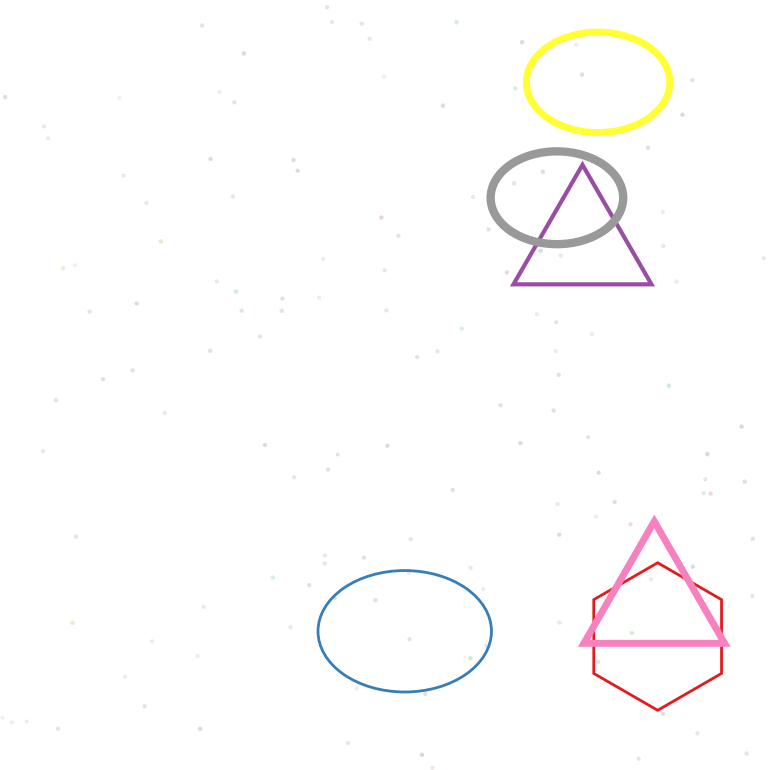[{"shape": "hexagon", "thickness": 1, "radius": 0.48, "center": [0.854, 0.173]}, {"shape": "oval", "thickness": 1, "radius": 0.56, "center": [0.526, 0.18]}, {"shape": "triangle", "thickness": 1.5, "radius": 0.52, "center": [0.756, 0.682]}, {"shape": "oval", "thickness": 2.5, "radius": 0.47, "center": [0.777, 0.893]}, {"shape": "triangle", "thickness": 2.5, "radius": 0.53, "center": [0.85, 0.217]}, {"shape": "oval", "thickness": 3, "radius": 0.43, "center": [0.723, 0.743]}]